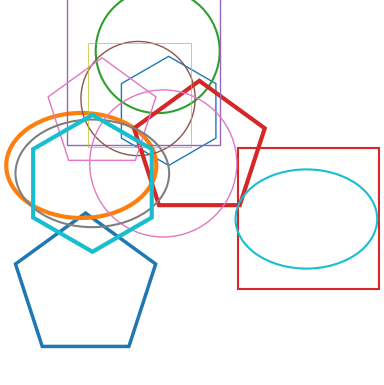[{"shape": "hexagon", "thickness": 1, "radius": 0.71, "center": [0.438, 0.712]}, {"shape": "pentagon", "thickness": 2.5, "radius": 0.96, "center": [0.222, 0.255]}, {"shape": "oval", "thickness": 3, "radius": 0.97, "center": [0.211, 0.57]}, {"shape": "circle", "thickness": 1.5, "radius": 0.81, "center": [0.41, 0.867]}, {"shape": "pentagon", "thickness": 3, "radius": 0.89, "center": [0.518, 0.612]}, {"shape": "square", "thickness": 1.5, "radius": 0.92, "center": [0.801, 0.433]}, {"shape": "square", "thickness": 1, "radius": 0.99, "center": [0.373, 0.82]}, {"shape": "circle", "thickness": 1, "radius": 0.74, "center": [0.359, 0.744]}, {"shape": "circle", "thickness": 1, "radius": 0.96, "center": [0.424, 0.575]}, {"shape": "pentagon", "thickness": 1, "radius": 0.74, "center": [0.265, 0.703]}, {"shape": "oval", "thickness": 1.5, "radius": 1.0, "center": [0.24, 0.55]}, {"shape": "square", "thickness": 0.5, "radius": 0.67, "center": [0.363, 0.753]}, {"shape": "oval", "thickness": 1.5, "radius": 0.92, "center": [0.796, 0.431]}, {"shape": "hexagon", "thickness": 3, "radius": 0.89, "center": [0.24, 0.524]}]